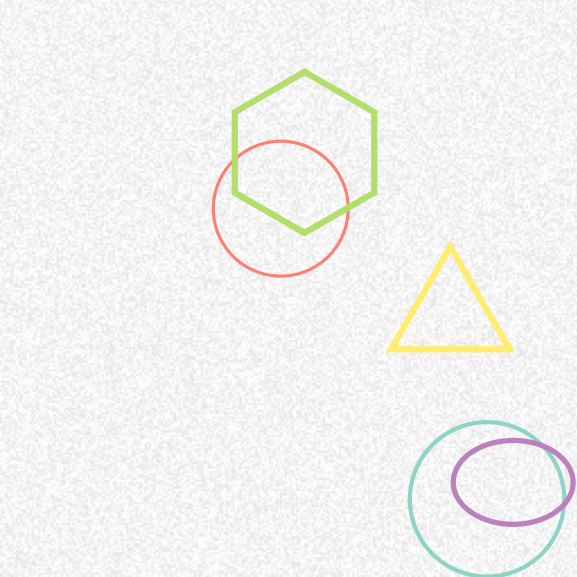[{"shape": "circle", "thickness": 2, "radius": 0.67, "center": [0.843, 0.134]}, {"shape": "circle", "thickness": 1.5, "radius": 0.58, "center": [0.486, 0.638]}, {"shape": "hexagon", "thickness": 3, "radius": 0.7, "center": [0.527, 0.735]}, {"shape": "oval", "thickness": 2.5, "radius": 0.52, "center": [0.889, 0.164]}, {"shape": "triangle", "thickness": 3, "radius": 0.59, "center": [0.78, 0.454]}]